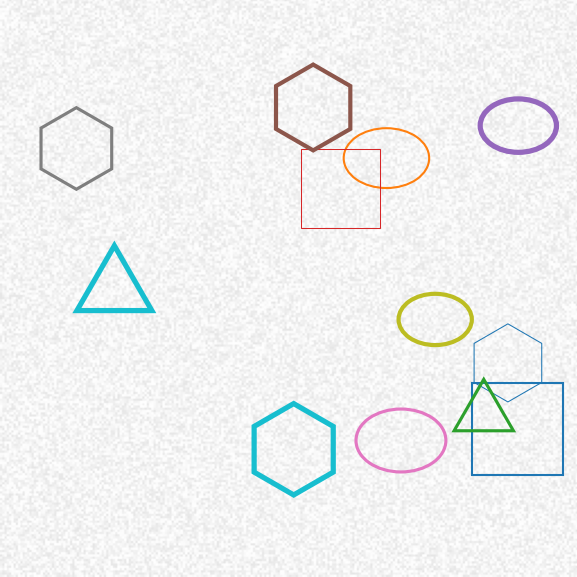[{"shape": "hexagon", "thickness": 0.5, "radius": 0.34, "center": [0.88, 0.371]}, {"shape": "square", "thickness": 1, "radius": 0.4, "center": [0.896, 0.257]}, {"shape": "oval", "thickness": 1, "radius": 0.37, "center": [0.669, 0.725]}, {"shape": "triangle", "thickness": 1.5, "radius": 0.3, "center": [0.838, 0.283]}, {"shape": "square", "thickness": 0.5, "radius": 0.34, "center": [0.589, 0.672]}, {"shape": "oval", "thickness": 2.5, "radius": 0.33, "center": [0.898, 0.782]}, {"shape": "hexagon", "thickness": 2, "radius": 0.37, "center": [0.542, 0.813]}, {"shape": "oval", "thickness": 1.5, "radius": 0.39, "center": [0.694, 0.236]}, {"shape": "hexagon", "thickness": 1.5, "radius": 0.35, "center": [0.132, 0.742]}, {"shape": "oval", "thickness": 2, "radius": 0.32, "center": [0.754, 0.446]}, {"shape": "triangle", "thickness": 2.5, "radius": 0.37, "center": [0.198, 0.499]}, {"shape": "hexagon", "thickness": 2.5, "radius": 0.4, "center": [0.509, 0.221]}]